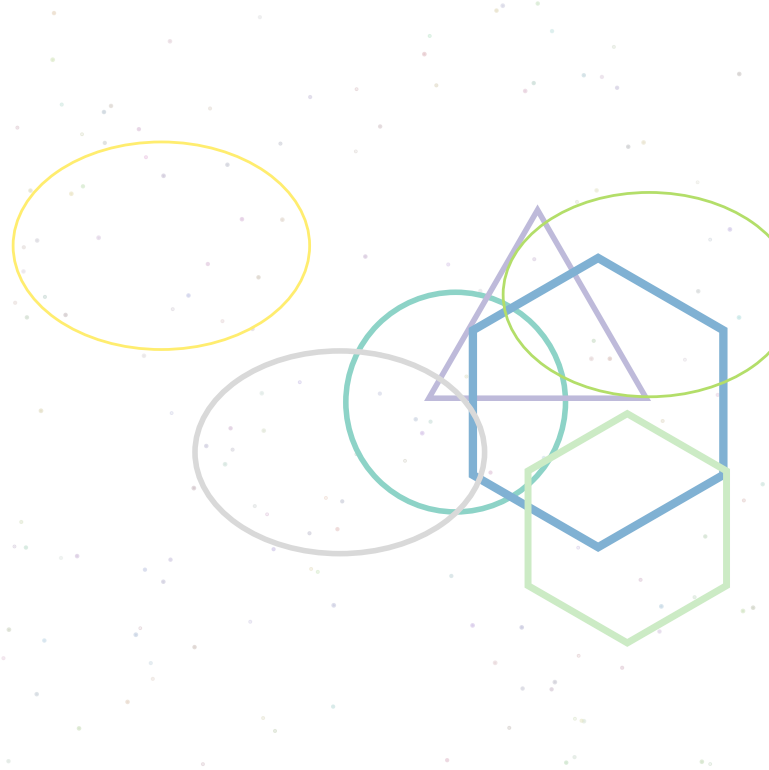[{"shape": "circle", "thickness": 2, "radius": 0.71, "center": [0.592, 0.478]}, {"shape": "triangle", "thickness": 2, "radius": 0.81, "center": [0.698, 0.564]}, {"shape": "hexagon", "thickness": 3, "radius": 0.94, "center": [0.777, 0.477]}, {"shape": "oval", "thickness": 1, "radius": 0.95, "center": [0.843, 0.617]}, {"shape": "oval", "thickness": 2, "radius": 0.94, "center": [0.441, 0.413]}, {"shape": "hexagon", "thickness": 2.5, "radius": 0.74, "center": [0.815, 0.314]}, {"shape": "oval", "thickness": 1, "radius": 0.96, "center": [0.21, 0.681]}]